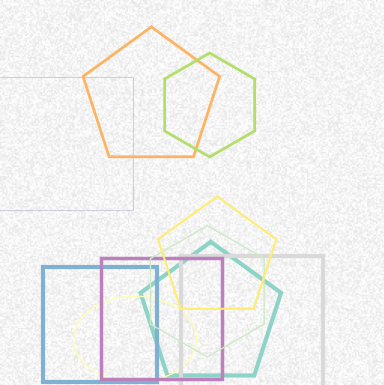[{"shape": "pentagon", "thickness": 3, "radius": 0.96, "center": [0.547, 0.18]}, {"shape": "oval", "thickness": 1, "radius": 0.8, "center": [0.351, 0.119]}, {"shape": "square", "thickness": 0.5, "radius": 0.87, "center": [0.172, 0.627]}, {"shape": "square", "thickness": 3, "radius": 0.74, "center": [0.259, 0.157]}, {"shape": "pentagon", "thickness": 2, "radius": 0.93, "center": [0.393, 0.744]}, {"shape": "hexagon", "thickness": 2, "radius": 0.68, "center": [0.545, 0.727]}, {"shape": "square", "thickness": 3, "radius": 0.93, "center": [0.655, 0.149]}, {"shape": "square", "thickness": 2.5, "radius": 0.79, "center": [0.42, 0.174]}, {"shape": "hexagon", "thickness": 1, "radius": 0.85, "center": [0.539, 0.243]}, {"shape": "pentagon", "thickness": 1.5, "radius": 0.81, "center": [0.564, 0.329]}]